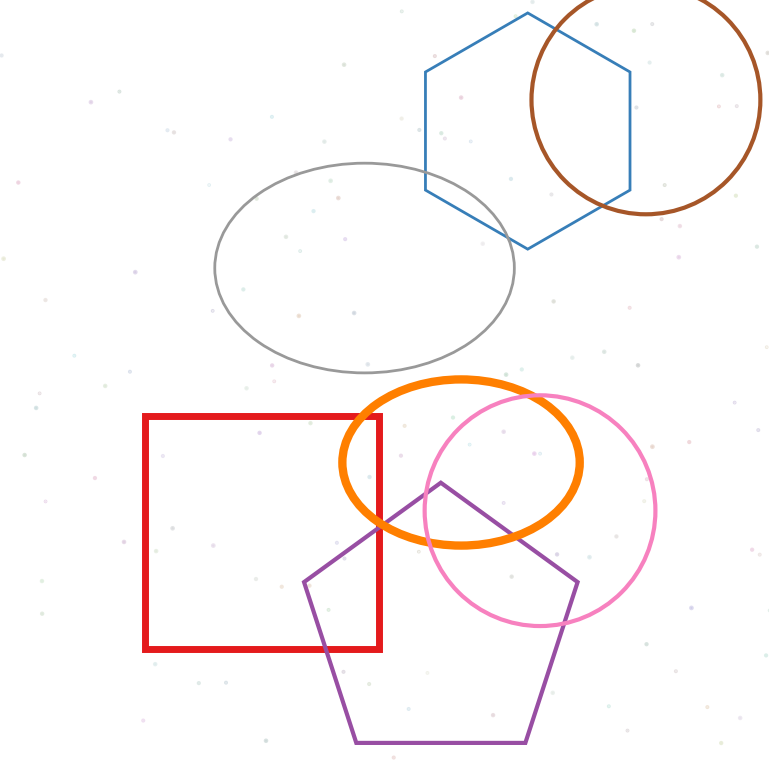[{"shape": "square", "thickness": 2.5, "radius": 0.76, "center": [0.34, 0.309]}, {"shape": "hexagon", "thickness": 1, "radius": 0.77, "center": [0.685, 0.83]}, {"shape": "pentagon", "thickness": 1.5, "radius": 0.93, "center": [0.572, 0.186]}, {"shape": "oval", "thickness": 3, "radius": 0.77, "center": [0.599, 0.399]}, {"shape": "circle", "thickness": 1.5, "radius": 0.74, "center": [0.839, 0.87]}, {"shape": "circle", "thickness": 1.5, "radius": 0.75, "center": [0.701, 0.337]}, {"shape": "oval", "thickness": 1, "radius": 0.97, "center": [0.473, 0.652]}]